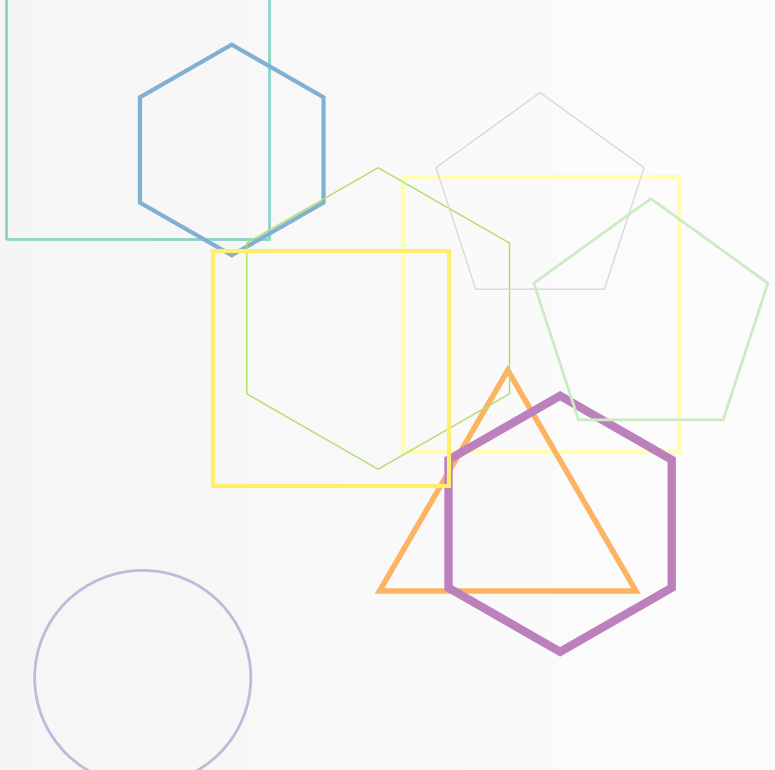[{"shape": "square", "thickness": 1, "radius": 0.85, "center": [0.178, 0.859]}, {"shape": "square", "thickness": 1.5, "radius": 0.89, "center": [0.698, 0.592]}, {"shape": "circle", "thickness": 1, "radius": 0.7, "center": [0.184, 0.12]}, {"shape": "hexagon", "thickness": 1.5, "radius": 0.68, "center": [0.299, 0.805]}, {"shape": "triangle", "thickness": 2, "radius": 0.96, "center": [0.655, 0.328]}, {"shape": "hexagon", "thickness": 0.5, "radius": 0.98, "center": [0.488, 0.586]}, {"shape": "pentagon", "thickness": 0.5, "radius": 0.71, "center": [0.697, 0.739]}, {"shape": "hexagon", "thickness": 3, "radius": 0.83, "center": [0.723, 0.32]}, {"shape": "pentagon", "thickness": 1, "radius": 0.79, "center": [0.84, 0.583]}, {"shape": "square", "thickness": 1.5, "radius": 0.76, "center": [0.427, 0.522]}]